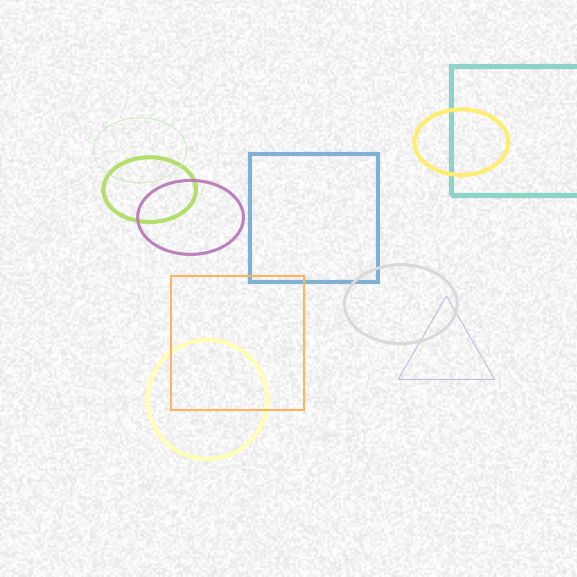[{"shape": "square", "thickness": 2.5, "radius": 0.56, "center": [0.892, 0.772]}, {"shape": "circle", "thickness": 2, "radius": 0.52, "center": [0.359, 0.308]}, {"shape": "triangle", "thickness": 0.5, "radius": 0.48, "center": [0.773, 0.39]}, {"shape": "square", "thickness": 2, "radius": 0.55, "center": [0.544, 0.622]}, {"shape": "square", "thickness": 1, "radius": 0.58, "center": [0.411, 0.405]}, {"shape": "oval", "thickness": 2, "radius": 0.4, "center": [0.259, 0.671]}, {"shape": "oval", "thickness": 1.5, "radius": 0.49, "center": [0.694, 0.473]}, {"shape": "oval", "thickness": 1.5, "radius": 0.46, "center": [0.33, 0.623]}, {"shape": "oval", "thickness": 0.5, "radius": 0.4, "center": [0.243, 0.739]}, {"shape": "oval", "thickness": 2, "radius": 0.41, "center": [0.799, 0.753]}]